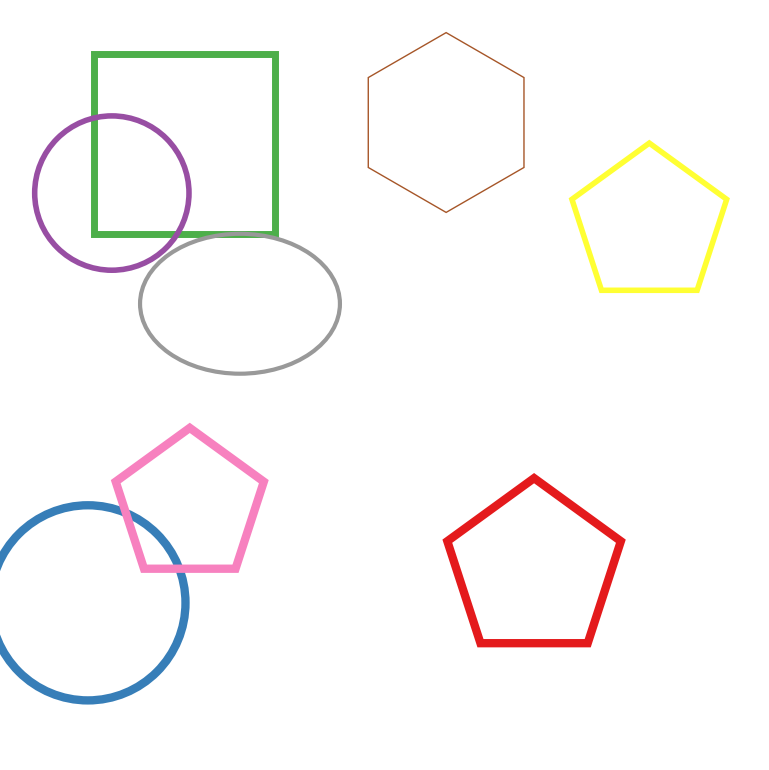[{"shape": "pentagon", "thickness": 3, "radius": 0.59, "center": [0.694, 0.261]}, {"shape": "circle", "thickness": 3, "radius": 0.63, "center": [0.114, 0.217]}, {"shape": "square", "thickness": 2.5, "radius": 0.59, "center": [0.24, 0.813]}, {"shape": "circle", "thickness": 2, "radius": 0.5, "center": [0.145, 0.749]}, {"shape": "pentagon", "thickness": 2, "radius": 0.53, "center": [0.843, 0.708]}, {"shape": "hexagon", "thickness": 0.5, "radius": 0.58, "center": [0.579, 0.841]}, {"shape": "pentagon", "thickness": 3, "radius": 0.51, "center": [0.246, 0.343]}, {"shape": "oval", "thickness": 1.5, "radius": 0.65, "center": [0.312, 0.606]}]